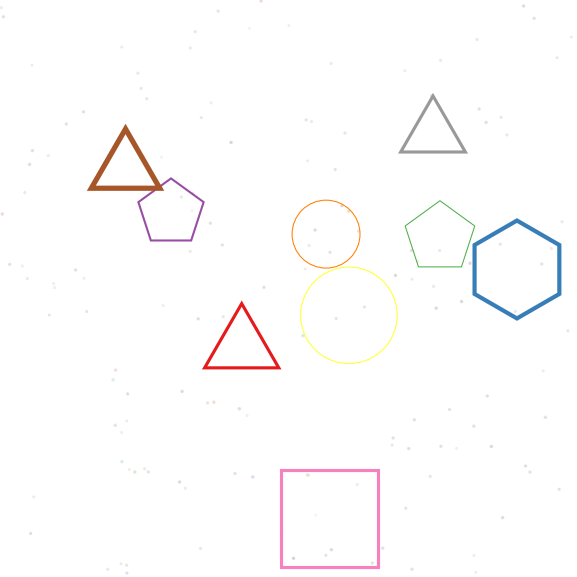[{"shape": "triangle", "thickness": 1.5, "radius": 0.37, "center": [0.419, 0.399]}, {"shape": "hexagon", "thickness": 2, "radius": 0.42, "center": [0.895, 0.532]}, {"shape": "pentagon", "thickness": 0.5, "radius": 0.32, "center": [0.762, 0.588]}, {"shape": "pentagon", "thickness": 1, "radius": 0.3, "center": [0.296, 0.631]}, {"shape": "circle", "thickness": 0.5, "radius": 0.29, "center": [0.565, 0.594]}, {"shape": "circle", "thickness": 0.5, "radius": 0.42, "center": [0.604, 0.453]}, {"shape": "triangle", "thickness": 2.5, "radius": 0.34, "center": [0.217, 0.707]}, {"shape": "square", "thickness": 1.5, "radius": 0.42, "center": [0.571, 0.101]}, {"shape": "triangle", "thickness": 1.5, "radius": 0.32, "center": [0.75, 0.768]}]